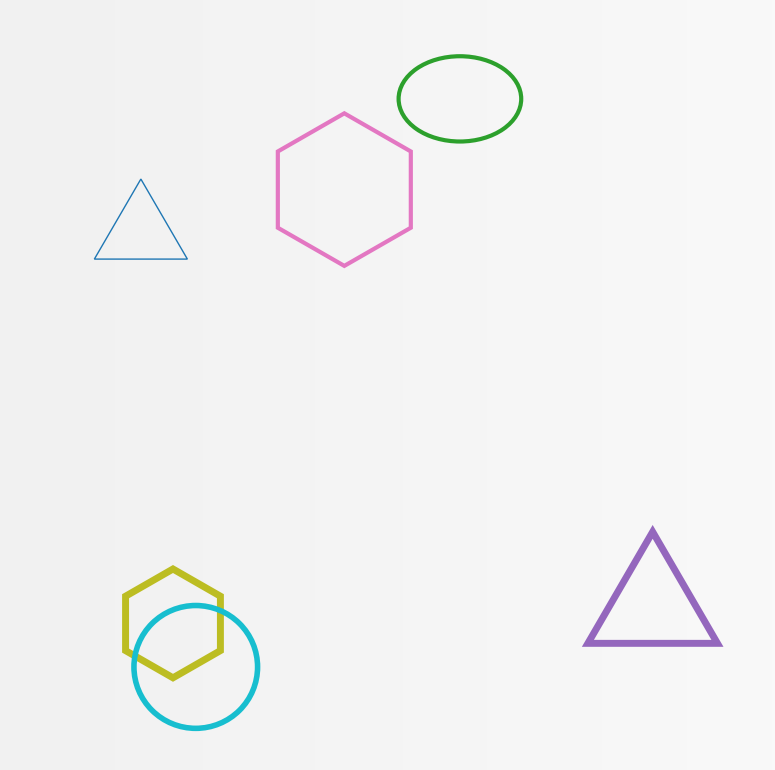[{"shape": "triangle", "thickness": 0.5, "radius": 0.35, "center": [0.182, 0.698]}, {"shape": "oval", "thickness": 1.5, "radius": 0.4, "center": [0.593, 0.872]}, {"shape": "triangle", "thickness": 2.5, "radius": 0.48, "center": [0.842, 0.213]}, {"shape": "hexagon", "thickness": 1.5, "radius": 0.5, "center": [0.444, 0.754]}, {"shape": "hexagon", "thickness": 2.5, "radius": 0.35, "center": [0.223, 0.19]}, {"shape": "circle", "thickness": 2, "radius": 0.4, "center": [0.253, 0.134]}]